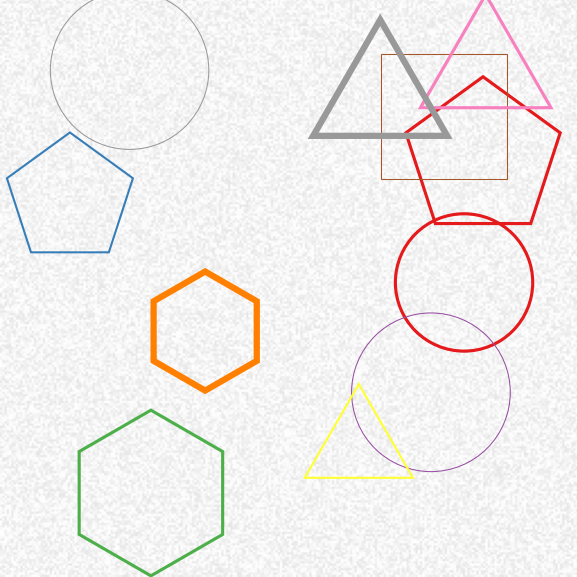[{"shape": "pentagon", "thickness": 1.5, "radius": 0.7, "center": [0.836, 0.726]}, {"shape": "circle", "thickness": 1.5, "radius": 0.59, "center": [0.804, 0.51]}, {"shape": "pentagon", "thickness": 1, "radius": 0.57, "center": [0.121, 0.655]}, {"shape": "hexagon", "thickness": 1.5, "radius": 0.72, "center": [0.261, 0.145]}, {"shape": "circle", "thickness": 0.5, "radius": 0.69, "center": [0.746, 0.32]}, {"shape": "hexagon", "thickness": 3, "radius": 0.52, "center": [0.355, 0.426]}, {"shape": "triangle", "thickness": 1, "radius": 0.54, "center": [0.621, 0.226]}, {"shape": "square", "thickness": 0.5, "radius": 0.54, "center": [0.769, 0.798]}, {"shape": "triangle", "thickness": 1.5, "radius": 0.65, "center": [0.841, 0.878]}, {"shape": "triangle", "thickness": 3, "radius": 0.67, "center": [0.658, 0.831]}, {"shape": "circle", "thickness": 0.5, "radius": 0.69, "center": [0.224, 0.878]}]